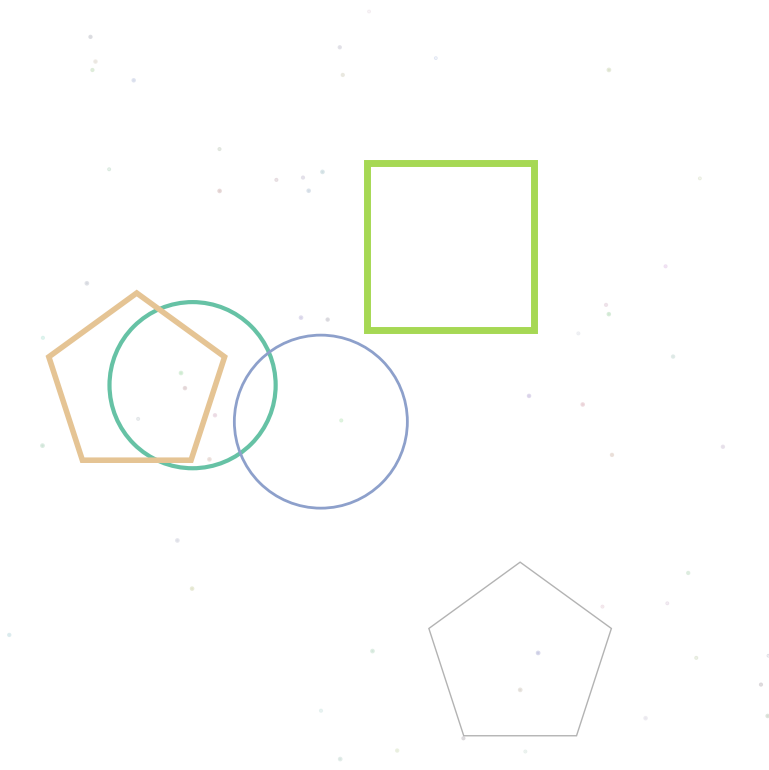[{"shape": "circle", "thickness": 1.5, "radius": 0.54, "center": [0.25, 0.5]}, {"shape": "circle", "thickness": 1, "radius": 0.56, "center": [0.417, 0.452]}, {"shape": "square", "thickness": 2.5, "radius": 0.54, "center": [0.585, 0.68]}, {"shape": "pentagon", "thickness": 2, "radius": 0.6, "center": [0.178, 0.499]}, {"shape": "pentagon", "thickness": 0.5, "radius": 0.62, "center": [0.675, 0.145]}]